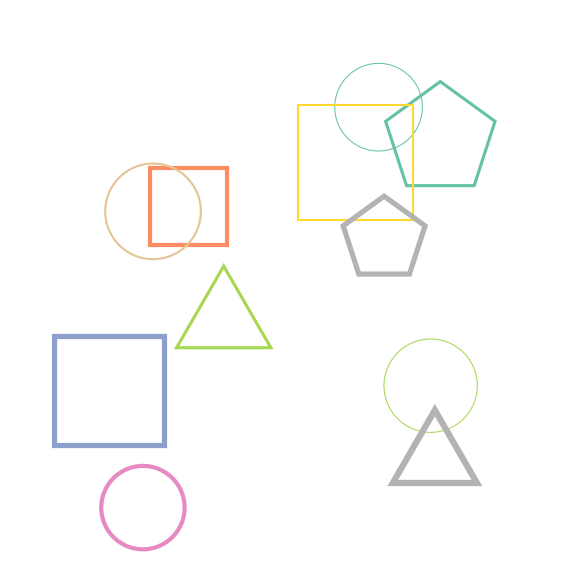[{"shape": "circle", "thickness": 0.5, "radius": 0.38, "center": [0.656, 0.814]}, {"shape": "pentagon", "thickness": 1.5, "radius": 0.5, "center": [0.762, 0.758]}, {"shape": "square", "thickness": 2, "radius": 0.33, "center": [0.326, 0.642]}, {"shape": "square", "thickness": 2.5, "radius": 0.47, "center": [0.189, 0.323]}, {"shape": "circle", "thickness": 2, "radius": 0.36, "center": [0.247, 0.12]}, {"shape": "circle", "thickness": 0.5, "radius": 0.4, "center": [0.746, 0.331]}, {"shape": "triangle", "thickness": 1.5, "radius": 0.47, "center": [0.387, 0.444]}, {"shape": "square", "thickness": 1, "radius": 0.5, "center": [0.615, 0.718]}, {"shape": "circle", "thickness": 1, "radius": 0.41, "center": [0.265, 0.633]}, {"shape": "triangle", "thickness": 3, "radius": 0.42, "center": [0.753, 0.205]}, {"shape": "pentagon", "thickness": 2.5, "radius": 0.37, "center": [0.665, 0.585]}]